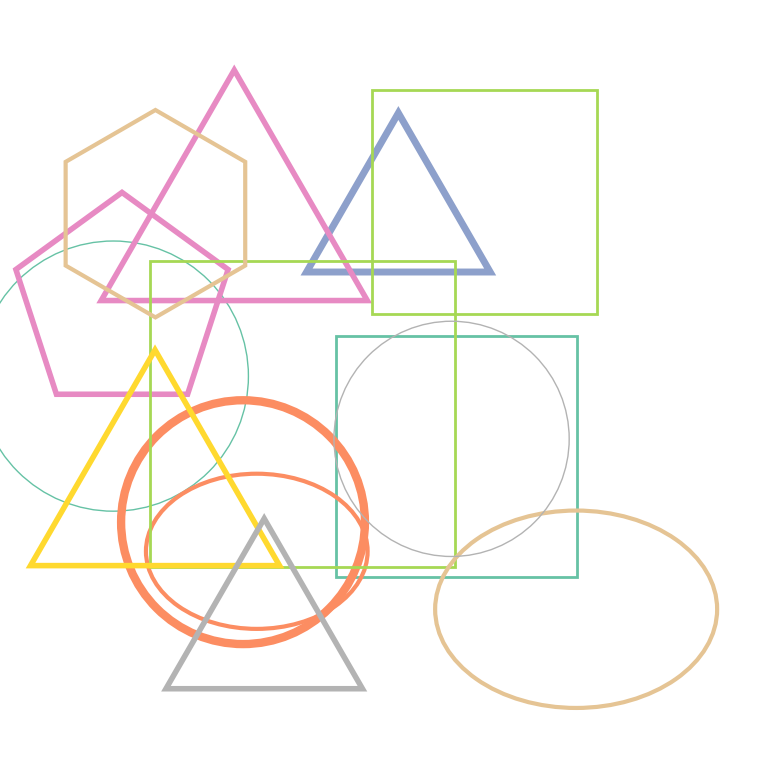[{"shape": "circle", "thickness": 0.5, "radius": 0.88, "center": [0.147, 0.512]}, {"shape": "square", "thickness": 1, "radius": 0.78, "center": [0.593, 0.407]}, {"shape": "oval", "thickness": 1.5, "radius": 0.72, "center": [0.333, 0.284]}, {"shape": "circle", "thickness": 3, "radius": 0.79, "center": [0.316, 0.322]}, {"shape": "triangle", "thickness": 2.5, "radius": 0.69, "center": [0.517, 0.716]}, {"shape": "triangle", "thickness": 2, "radius": 1.0, "center": [0.304, 0.709]}, {"shape": "pentagon", "thickness": 2, "radius": 0.72, "center": [0.158, 0.605]}, {"shape": "square", "thickness": 1, "radius": 0.73, "center": [0.629, 0.738]}, {"shape": "square", "thickness": 1, "radius": 0.99, "center": [0.393, 0.462]}, {"shape": "triangle", "thickness": 2, "radius": 0.93, "center": [0.201, 0.359]}, {"shape": "oval", "thickness": 1.5, "radius": 0.92, "center": [0.748, 0.209]}, {"shape": "hexagon", "thickness": 1.5, "radius": 0.67, "center": [0.202, 0.722]}, {"shape": "triangle", "thickness": 2, "radius": 0.74, "center": [0.343, 0.179]}, {"shape": "circle", "thickness": 0.5, "radius": 0.76, "center": [0.586, 0.43]}]